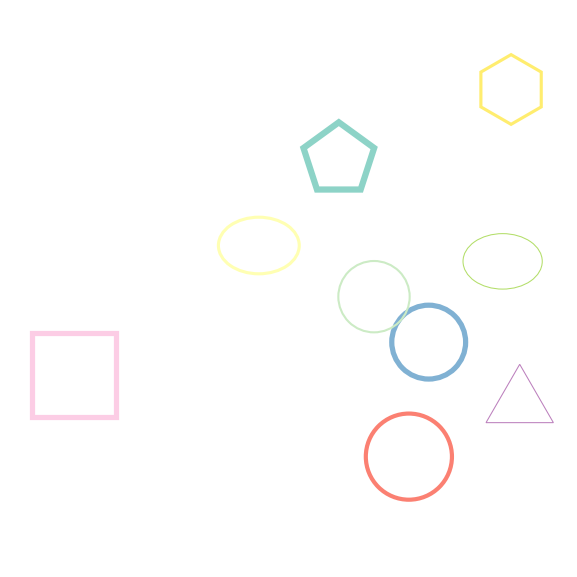[{"shape": "pentagon", "thickness": 3, "radius": 0.32, "center": [0.587, 0.723]}, {"shape": "oval", "thickness": 1.5, "radius": 0.35, "center": [0.448, 0.574]}, {"shape": "circle", "thickness": 2, "radius": 0.37, "center": [0.708, 0.208]}, {"shape": "circle", "thickness": 2.5, "radius": 0.32, "center": [0.742, 0.407]}, {"shape": "oval", "thickness": 0.5, "radius": 0.34, "center": [0.87, 0.547]}, {"shape": "square", "thickness": 2.5, "radius": 0.36, "center": [0.127, 0.349]}, {"shape": "triangle", "thickness": 0.5, "radius": 0.34, "center": [0.9, 0.301]}, {"shape": "circle", "thickness": 1, "radius": 0.31, "center": [0.648, 0.485]}, {"shape": "hexagon", "thickness": 1.5, "radius": 0.3, "center": [0.885, 0.844]}]